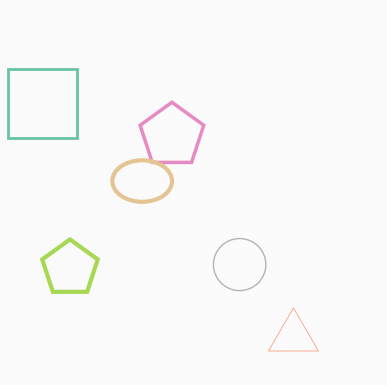[{"shape": "square", "thickness": 2, "radius": 0.45, "center": [0.111, 0.731]}, {"shape": "triangle", "thickness": 0.5, "radius": 0.37, "center": [0.757, 0.126]}, {"shape": "pentagon", "thickness": 2.5, "radius": 0.43, "center": [0.444, 0.648]}, {"shape": "pentagon", "thickness": 3, "radius": 0.38, "center": [0.181, 0.303]}, {"shape": "oval", "thickness": 3, "radius": 0.39, "center": [0.367, 0.53]}, {"shape": "circle", "thickness": 1, "radius": 0.34, "center": [0.618, 0.313]}]